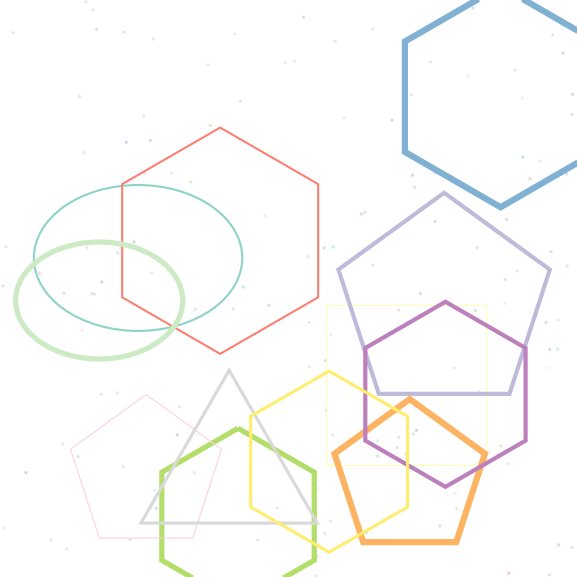[{"shape": "oval", "thickness": 1, "radius": 0.9, "center": [0.239, 0.552]}, {"shape": "square", "thickness": 0.5, "radius": 0.69, "center": [0.703, 0.332]}, {"shape": "pentagon", "thickness": 2, "radius": 0.96, "center": [0.769, 0.473]}, {"shape": "hexagon", "thickness": 1, "radius": 0.98, "center": [0.381, 0.582]}, {"shape": "hexagon", "thickness": 3, "radius": 0.96, "center": [0.867, 0.832]}, {"shape": "pentagon", "thickness": 3, "radius": 0.68, "center": [0.709, 0.171]}, {"shape": "hexagon", "thickness": 2.5, "radius": 0.76, "center": [0.412, 0.105]}, {"shape": "pentagon", "thickness": 0.5, "radius": 0.69, "center": [0.253, 0.179]}, {"shape": "triangle", "thickness": 1.5, "radius": 0.88, "center": [0.397, 0.182]}, {"shape": "hexagon", "thickness": 2, "radius": 0.8, "center": [0.771, 0.316]}, {"shape": "oval", "thickness": 2.5, "radius": 0.72, "center": [0.172, 0.479]}, {"shape": "hexagon", "thickness": 1.5, "radius": 0.78, "center": [0.57, 0.2]}]